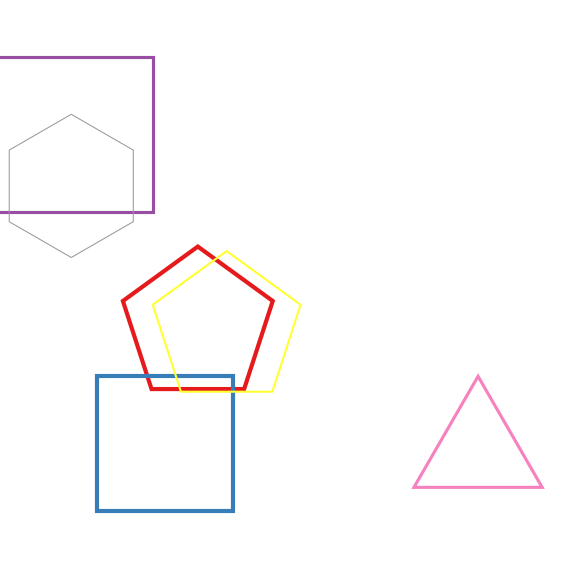[{"shape": "pentagon", "thickness": 2, "radius": 0.68, "center": [0.343, 0.436]}, {"shape": "square", "thickness": 2, "radius": 0.59, "center": [0.286, 0.232]}, {"shape": "square", "thickness": 1.5, "radius": 0.67, "center": [0.13, 0.766]}, {"shape": "pentagon", "thickness": 1, "radius": 0.67, "center": [0.392, 0.43]}, {"shape": "triangle", "thickness": 1.5, "radius": 0.64, "center": [0.828, 0.219]}, {"shape": "hexagon", "thickness": 0.5, "radius": 0.62, "center": [0.123, 0.677]}]